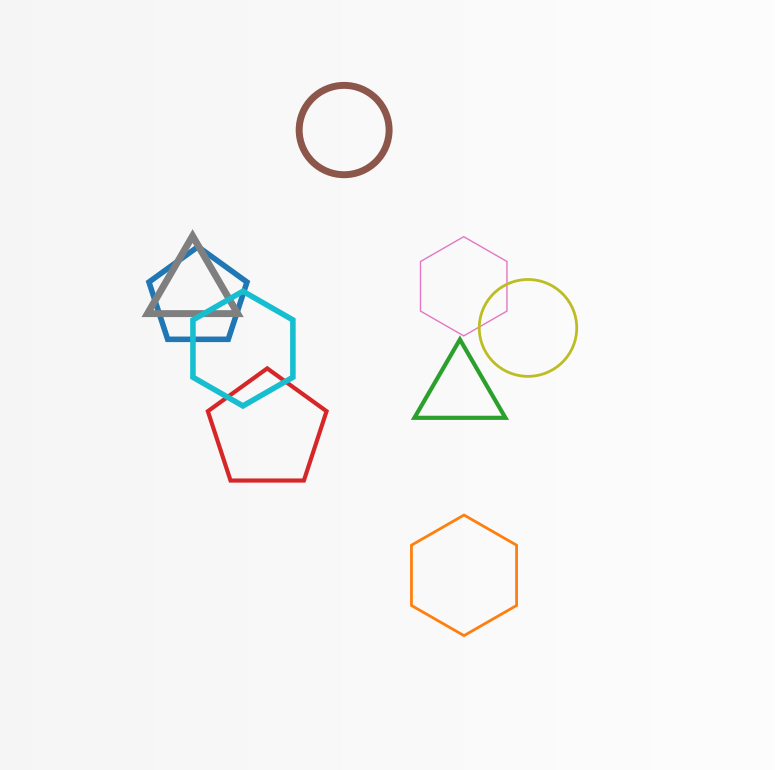[{"shape": "pentagon", "thickness": 2, "radius": 0.33, "center": [0.255, 0.613]}, {"shape": "hexagon", "thickness": 1, "radius": 0.39, "center": [0.599, 0.253]}, {"shape": "triangle", "thickness": 1.5, "radius": 0.34, "center": [0.593, 0.491]}, {"shape": "pentagon", "thickness": 1.5, "radius": 0.4, "center": [0.345, 0.441]}, {"shape": "circle", "thickness": 2.5, "radius": 0.29, "center": [0.444, 0.831]}, {"shape": "hexagon", "thickness": 0.5, "radius": 0.32, "center": [0.598, 0.628]}, {"shape": "triangle", "thickness": 2.5, "radius": 0.34, "center": [0.249, 0.626]}, {"shape": "circle", "thickness": 1, "radius": 0.31, "center": [0.681, 0.574]}, {"shape": "hexagon", "thickness": 2, "radius": 0.37, "center": [0.313, 0.547]}]